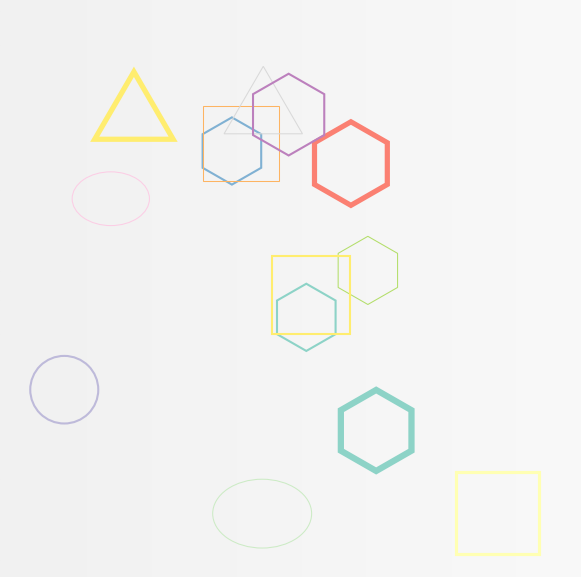[{"shape": "hexagon", "thickness": 1, "radius": 0.29, "center": [0.527, 0.45]}, {"shape": "hexagon", "thickness": 3, "radius": 0.35, "center": [0.647, 0.254]}, {"shape": "square", "thickness": 1.5, "radius": 0.36, "center": [0.855, 0.111]}, {"shape": "circle", "thickness": 1, "radius": 0.29, "center": [0.111, 0.324]}, {"shape": "hexagon", "thickness": 2.5, "radius": 0.36, "center": [0.604, 0.716]}, {"shape": "hexagon", "thickness": 1, "radius": 0.29, "center": [0.399, 0.738]}, {"shape": "square", "thickness": 0.5, "radius": 0.32, "center": [0.415, 0.751]}, {"shape": "hexagon", "thickness": 0.5, "radius": 0.3, "center": [0.633, 0.531]}, {"shape": "oval", "thickness": 0.5, "radius": 0.33, "center": [0.191, 0.655]}, {"shape": "triangle", "thickness": 0.5, "radius": 0.39, "center": [0.453, 0.806]}, {"shape": "hexagon", "thickness": 1, "radius": 0.35, "center": [0.497, 0.801]}, {"shape": "oval", "thickness": 0.5, "radius": 0.43, "center": [0.451, 0.11]}, {"shape": "square", "thickness": 1, "radius": 0.34, "center": [0.535, 0.489]}, {"shape": "triangle", "thickness": 2.5, "radius": 0.39, "center": [0.23, 0.797]}]